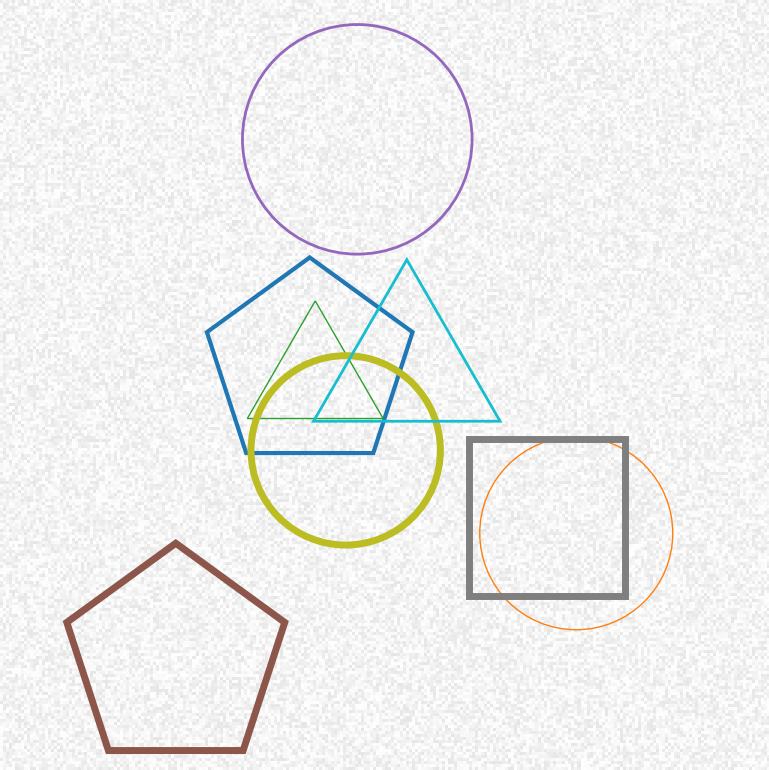[{"shape": "pentagon", "thickness": 1.5, "radius": 0.7, "center": [0.402, 0.525]}, {"shape": "circle", "thickness": 0.5, "radius": 0.63, "center": [0.748, 0.307]}, {"shape": "triangle", "thickness": 0.5, "radius": 0.51, "center": [0.409, 0.507]}, {"shape": "circle", "thickness": 1, "radius": 0.75, "center": [0.464, 0.819]}, {"shape": "pentagon", "thickness": 2.5, "radius": 0.74, "center": [0.228, 0.146]}, {"shape": "square", "thickness": 2.5, "radius": 0.51, "center": [0.71, 0.328]}, {"shape": "circle", "thickness": 2.5, "radius": 0.61, "center": [0.449, 0.415]}, {"shape": "triangle", "thickness": 1, "radius": 0.7, "center": [0.528, 0.523]}]